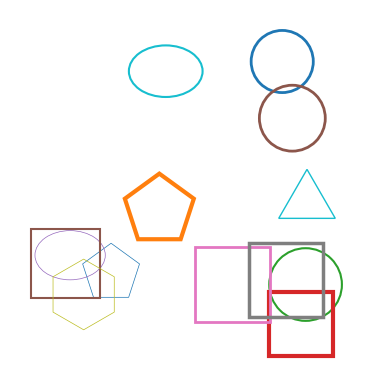[{"shape": "pentagon", "thickness": 0.5, "radius": 0.39, "center": [0.289, 0.291]}, {"shape": "circle", "thickness": 2, "radius": 0.4, "center": [0.733, 0.84]}, {"shape": "pentagon", "thickness": 3, "radius": 0.47, "center": [0.414, 0.455]}, {"shape": "circle", "thickness": 1.5, "radius": 0.47, "center": [0.794, 0.261]}, {"shape": "square", "thickness": 3, "radius": 0.42, "center": [0.781, 0.159]}, {"shape": "oval", "thickness": 0.5, "radius": 0.46, "center": [0.182, 0.337]}, {"shape": "circle", "thickness": 2, "radius": 0.43, "center": [0.759, 0.693]}, {"shape": "square", "thickness": 1.5, "radius": 0.44, "center": [0.171, 0.316]}, {"shape": "square", "thickness": 2, "radius": 0.49, "center": [0.603, 0.262]}, {"shape": "square", "thickness": 2.5, "radius": 0.48, "center": [0.742, 0.272]}, {"shape": "hexagon", "thickness": 0.5, "radius": 0.46, "center": [0.217, 0.235]}, {"shape": "triangle", "thickness": 1, "radius": 0.42, "center": [0.797, 0.475]}, {"shape": "oval", "thickness": 1.5, "radius": 0.48, "center": [0.43, 0.815]}]